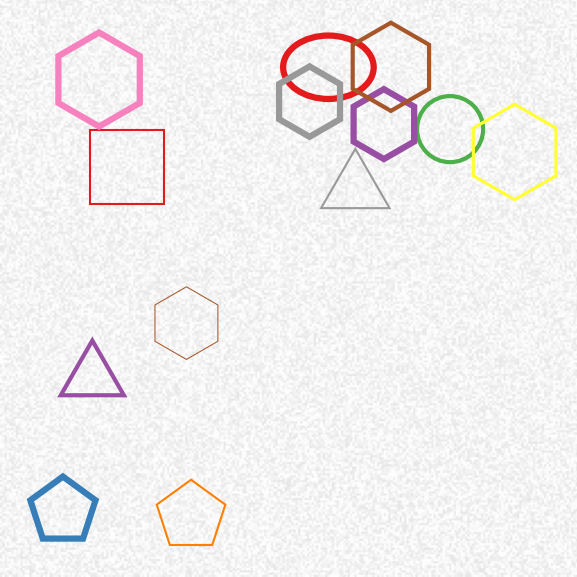[{"shape": "oval", "thickness": 3, "radius": 0.39, "center": [0.569, 0.883]}, {"shape": "square", "thickness": 1, "radius": 0.32, "center": [0.219, 0.709]}, {"shape": "pentagon", "thickness": 3, "radius": 0.3, "center": [0.109, 0.115]}, {"shape": "circle", "thickness": 2, "radius": 0.29, "center": [0.779, 0.776]}, {"shape": "hexagon", "thickness": 3, "radius": 0.3, "center": [0.665, 0.784]}, {"shape": "triangle", "thickness": 2, "radius": 0.32, "center": [0.16, 0.346]}, {"shape": "pentagon", "thickness": 1, "radius": 0.31, "center": [0.331, 0.106]}, {"shape": "hexagon", "thickness": 1.5, "radius": 0.41, "center": [0.891, 0.736]}, {"shape": "hexagon", "thickness": 2, "radius": 0.38, "center": [0.677, 0.883]}, {"shape": "hexagon", "thickness": 0.5, "radius": 0.31, "center": [0.323, 0.44]}, {"shape": "hexagon", "thickness": 3, "radius": 0.41, "center": [0.172, 0.861]}, {"shape": "triangle", "thickness": 1, "radius": 0.34, "center": [0.615, 0.673]}, {"shape": "hexagon", "thickness": 3, "radius": 0.3, "center": [0.536, 0.823]}]